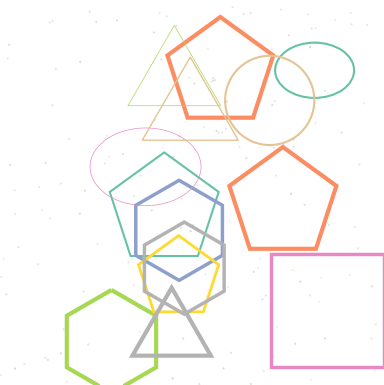[{"shape": "pentagon", "thickness": 1.5, "radius": 0.74, "center": [0.427, 0.455]}, {"shape": "oval", "thickness": 1.5, "radius": 0.51, "center": [0.817, 0.817]}, {"shape": "pentagon", "thickness": 3, "radius": 0.73, "center": [0.735, 0.472]}, {"shape": "pentagon", "thickness": 3, "radius": 0.72, "center": [0.572, 0.811]}, {"shape": "hexagon", "thickness": 2.5, "radius": 0.65, "center": [0.465, 0.402]}, {"shape": "square", "thickness": 2.5, "radius": 0.73, "center": [0.851, 0.194]}, {"shape": "oval", "thickness": 0.5, "radius": 0.72, "center": [0.378, 0.567]}, {"shape": "hexagon", "thickness": 3, "radius": 0.67, "center": [0.29, 0.113]}, {"shape": "triangle", "thickness": 0.5, "radius": 0.7, "center": [0.453, 0.795]}, {"shape": "pentagon", "thickness": 2, "radius": 0.55, "center": [0.464, 0.279]}, {"shape": "circle", "thickness": 1.5, "radius": 0.58, "center": [0.701, 0.739]}, {"shape": "triangle", "thickness": 1, "radius": 0.72, "center": [0.494, 0.708]}, {"shape": "hexagon", "thickness": 2.5, "radius": 0.6, "center": [0.479, 0.304]}, {"shape": "triangle", "thickness": 3, "radius": 0.59, "center": [0.446, 0.135]}]